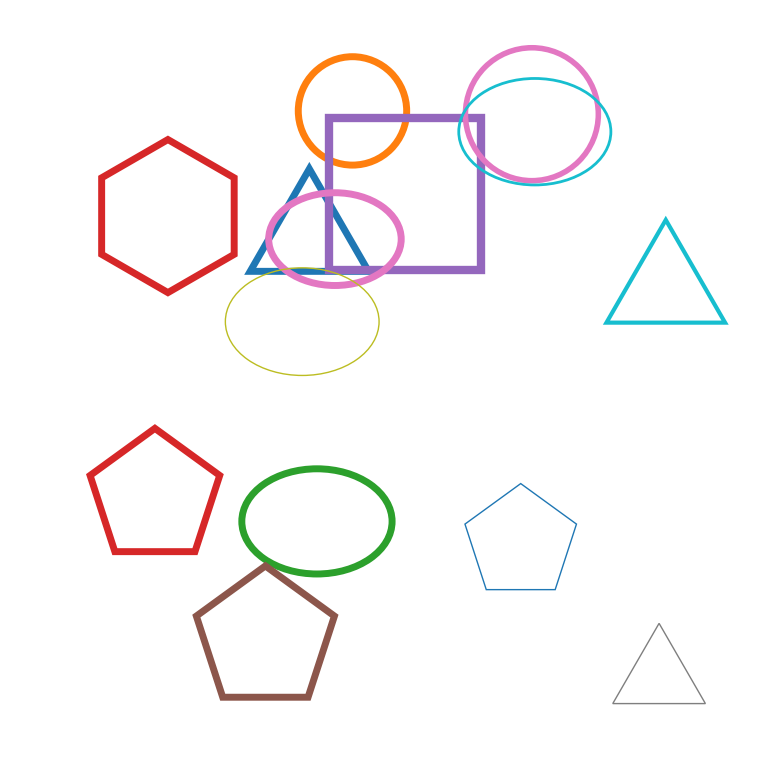[{"shape": "pentagon", "thickness": 0.5, "radius": 0.38, "center": [0.676, 0.296]}, {"shape": "triangle", "thickness": 2.5, "radius": 0.44, "center": [0.402, 0.692]}, {"shape": "circle", "thickness": 2.5, "radius": 0.35, "center": [0.458, 0.856]}, {"shape": "oval", "thickness": 2.5, "radius": 0.49, "center": [0.412, 0.323]}, {"shape": "hexagon", "thickness": 2.5, "radius": 0.5, "center": [0.218, 0.719]}, {"shape": "pentagon", "thickness": 2.5, "radius": 0.44, "center": [0.201, 0.355]}, {"shape": "square", "thickness": 3, "radius": 0.49, "center": [0.526, 0.748]}, {"shape": "pentagon", "thickness": 2.5, "radius": 0.47, "center": [0.345, 0.171]}, {"shape": "oval", "thickness": 2.5, "radius": 0.43, "center": [0.435, 0.689]}, {"shape": "circle", "thickness": 2, "radius": 0.43, "center": [0.691, 0.852]}, {"shape": "triangle", "thickness": 0.5, "radius": 0.35, "center": [0.856, 0.121]}, {"shape": "oval", "thickness": 0.5, "radius": 0.5, "center": [0.392, 0.582]}, {"shape": "triangle", "thickness": 1.5, "radius": 0.44, "center": [0.865, 0.625]}, {"shape": "oval", "thickness": 1, "radius": 0.49, "center": [0.695, 0.829]}]